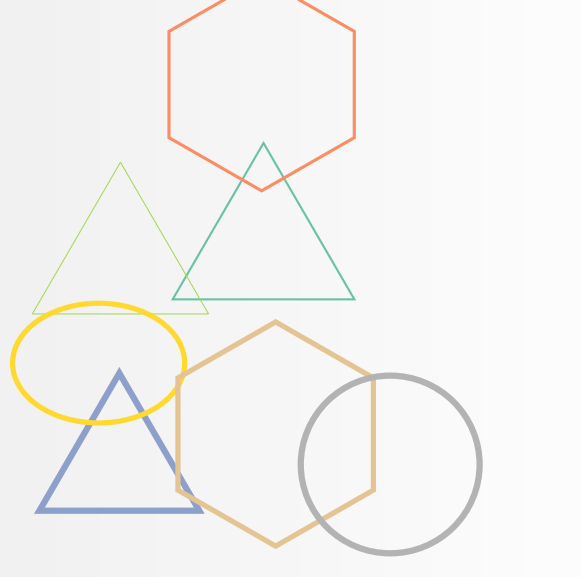[{"shape": "triangle", "thickness": 1, "radius": 0.9, "center": [0.453, 0.571]}, {"shape": "hexagon", "thickness": 1.5, "radius": 0.92, "center": [0.45, 0.853]}, {"shape": "triangle", "thickness": 3, "radius": 0.79, "center": [0.205, 0.194]}, {"shape": "triangle", "thickness": 0.5, "radius": 0.88, "center": [0.207, 0.543]}, {"shape": "oval", "thickness": 2.5, "radius": 0.74, "center": [0.17, 0.37]}, {"shape": "hexagon", "thickness": 2.5, "radius": 0.97, "center": [0.474, 0.248]}, {"shape": "circle", "thickness": 3, "radius": 0.77, "center": [0.671, 0.195]}]